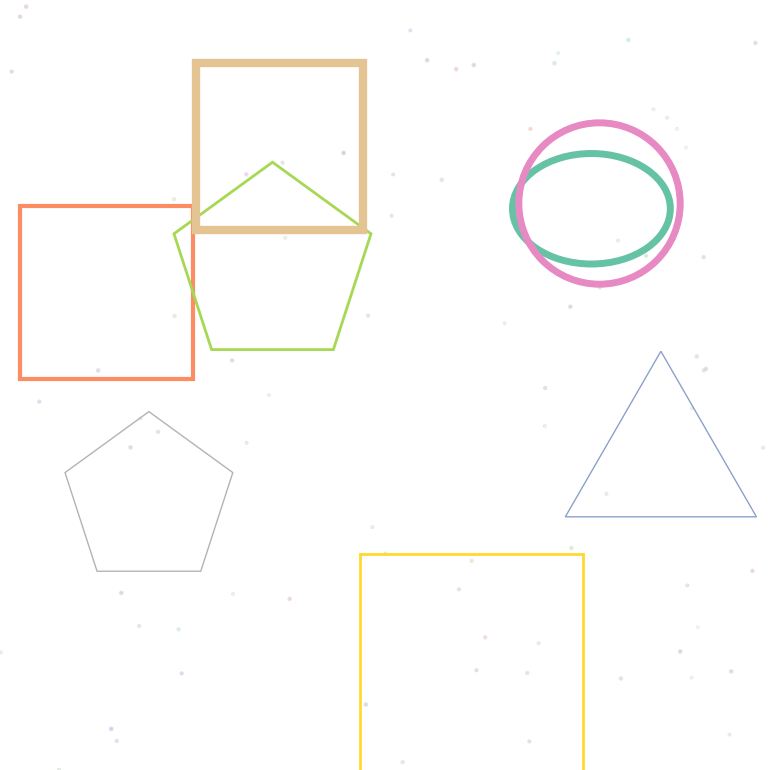[{"shape": "oval", "thickness": 2.5, "radius": 0.51, "center": [0.768, 0.729]}, {"shape": "square", "thickness": 1.5, "radius": 0.56, "center": [0.138, 0.62]}, {"shape": "triangle", "thickness": 0.5, "radius": 0.72, "center": [0.858, 0.4]}, {"shape": "circle", "thickness": 2.5, "radius": 0.52, "center": [0.779, 0.736]}, {"shape": "pentagon", "thickness": 1, "radius": 0.67, "center": [0.354, 0.655]}, {"shape": "square", "thickness": 1, "radius": 0.73, "center": [0.612, 0.136]}, {"shape": "square", "thickness": 3, "radius": 0.54, "center": [0.363, 0.809]}, {"shape": "pentagon", "thickness": 0.5, "radius": 0.57, "center": [0.193, 0.351]}]